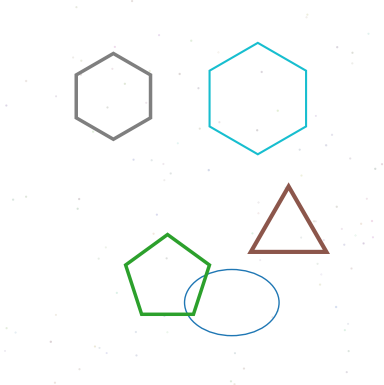[{"shape": "oval", "thickness": 1, "radius": 0.61, "center": [0.602, 0.214]}, {"shape": "pentagon", "thickness": 2.5, "radius": 0.57, "center": [0.435, 0.276]}, {"shape": "triangle", "thickness": 3, "radius": 0.57, "center": [0.75, 0.402]}, {"shape": "hexagon", "thickness": 2.5, "radius": 0.56, "center": [0.295, 0.75]}, {"shape": "hexagon", "thickness": 1.5, "radius": 0.72, "center": [0.67, 0.744]}]